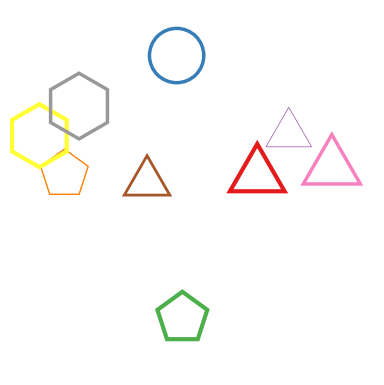[{"shape": "triangle", "thickness": 3, "radius": 0.41, "center": [0.668, 0.544]}, {"shape": "circle", "thickness": 2.5, "radius": 0.35, "center": [0.459, 0.856]}, {"shape": "pentagon", "thickness": 3, "radius": 0.34, "center": [0.474, 0.174]}, {"shape": "triangle", "thickness": 0.5, "radius": 0.34, "center": [0.75, 0.653]}, {"shape": "pentagon", "thickness": 1, "radius": 0.32, "center": [0.167, 0.548]}, {"shape": "hexagon", "thickness": 3, "radius": 0.41, "center": [0.102, 0.648]}, {"shape": "triangle", "thickness": 2, "radius": 0.34, "center": [0.382, 0.527]}, {"shape": "triangle", "thickness": 2.5, "radius": 0.43, "center": [0.862, 0.565]}, {"shape": "hexagon", "thickness": 2.5, "radius": 0.43, "center": [0.205, 0.725]}]